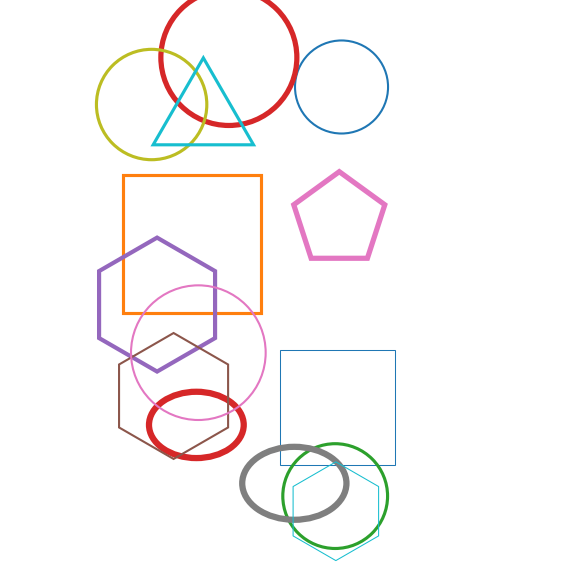[{"shape": "circle", "thickness": 1, "radius": 0.4, "center": [0.591, 0.849]}, {"shape": "square", "thickness": 0.5, "radius": 0.5, "center": [0.584, 0.293]}, {"shape": "square", "thickness": 1.5, "radius": 0.6, "center": [0.333, 0.576]}, {"shape": "circle", "thickness": 1.5, "radius": 0.45, "center": [0.58, 0.14]}, {"shape": "circle", "thickness": 2.5, "radius": 0.59, "center": [0.396, 0.9]}, {"shape": "oval", "thickness": 3, "radius": 0.41, "center": [0.34, 0.263]}, {"shape": "hexagon", "thickness": 2, "radius": 0.58, "center": [0.272, 0.472]}, {"shape": "hexagon", "thickness": 1, "radius": 0.55, "center": [0.301, 0.313]}, {"shape": "circle", "thickness": 1, "radius": 0.58, "center": [0.343, 0.388]}, {"shape": "pentagon", "thickness": 2.5, "radius": 0.41, "center": [0.587, 0.619]}, {"shape": "oval", "thickness": 3, "radius": 0.45, "center": [0.51, 0.162]}, {"shape": "circle", "thickness": 1.5, "radius": 0.48, "center": [0.263, 0.818]}, {"shape": "triangle", "thickness": 1.5, "radius": 0.5, "center": [0.352, 0.799]}, {"shape": "hexagon", "thickness": 0.5, "radius": 0.43, "center": [0.582, 0.114]}]